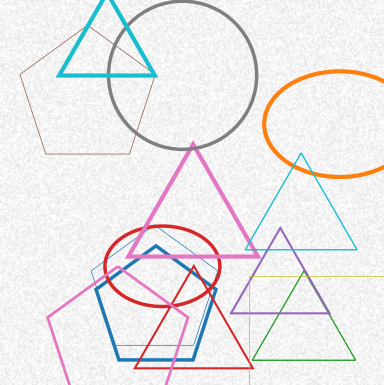[{"shape": "pentagon", "thickness": 2.5, "radius": 0.82, "center": [0.405, 0.198]}, {"shape": "pentagon", "thickness": 0.5, "radius": 0.86, "center": [0.401, 0.243]}, {"shape": "oval", "thickness": 3, "radius": 0.98, "center": [0.882, 0.677]}, {"shape": "triangle", "thickness": 1, "radius": 0.78, "center": [0.79, 0.142]}, {"shape": "triangle", "thickness": 1.5, "radius": 0.89, "center": [0.503, 0.132]}, {"shape": "oval", "thickness": 2.5, "radius": 0.75, "center": [0.422, 0.308]}, {"shape": "triangle", "thickness": 1.5, "radius": 0.74, "center": [0.728, 0.26]}, {"shape": "pentagon", "thickness": 0.5, "radius": 0.92, "center": [0.228, 0.749]}, {"shape": "triangle", "thickness": 3, "radius": 0.97, "center": [0.502, 0.431]}, {"shape": "pentagon", "thickness": 2, "radius": 0.96, "center": [0.306, 0.116]}, {"shape": "circle", "thickness": 2.5, "radius": 0.96, "center": [0.474, 0.804]}, {"shape": "square", "thickness": 0.5, "radius": 0.89, "center": [0.824, 0.106]}, {"shape": "triangle", "thickness": 3, "radius": 0.72, "center": [0.278, 0.876]}, {"shape": "triangle", "thickness": 1, "radius": 0.84, "center": [0.782, 0.435]}]